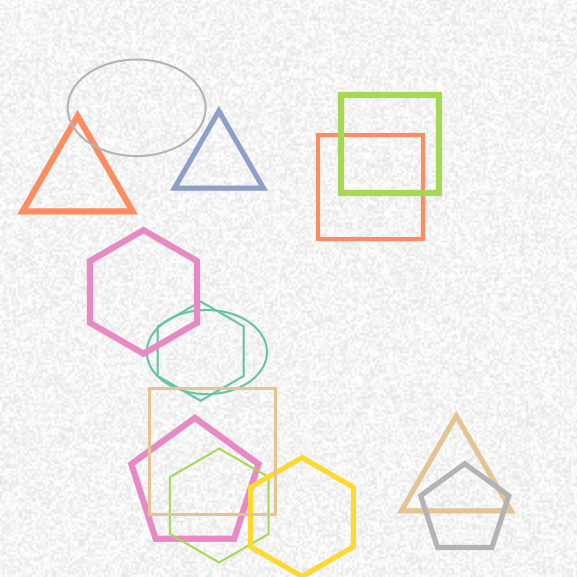[{"shape": "oval", "thickness": 1, "radius": 0.52, "center": [0.358, 0.389]}, {"shape": "hexagon", "thickness": 1, "radius": 0.43, "center": [0.348, 0.391]}, {"shape": "square", "thickness": 2, "radius": 0.45, "center": [0.642, 0.675]}, {"shape": "triangle", "thickness": 3, "radius": 0.55, "center": [0.134, 0.688]}, {"shape": "triangle", "thickness": 2.5, "radius": 0.45, "center": [0.379, 0.718]}, {"shape": "hexagon", "thickness": 3, "radius": 0.54, "center": [0.248, 0.494]}, {"shape": "pentagon", "thickness": 3, "radius": 0.58, "center": [0.338, 0.16]}, {"shape": "hexagon", "thickness": 1, "radius": 0.49, "center": [0.38, 0.124]}, {"shape": "square", "thickness": 3, "radius": 0.42, "center": [0.675, 0.75]}, {"shape": "hexagon", "thickness": 2.5, "radius": 0.51, "center": [0.523, 0.104]}, {"shape": "triangle", "thickness": 2.5, "radius": 0.55, "center": [0.79, 0.169]}, {"shape": "square", "thickness": 1.5, "radius": 0.55, "center": [0.367, 0.218]}, {"shape": "oval", "thickness": 1, "radius": 0.6, "center": [0.237, 0.812]}, {"shape": "pentagon", "thickness": 2.5, "radius": 0.4, "center": [0.805, 0.116]}]